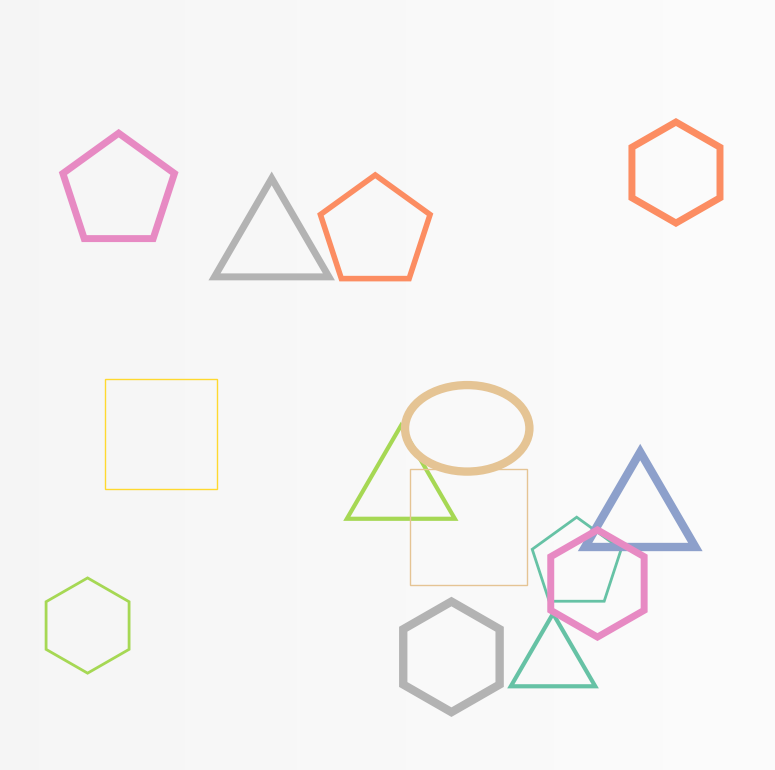[{"shape": "triangle", "thickness": 1.5, "radius": 0.31, "center": [0.714, 0.14]}, {"shape": "pentagon", "thickness": 1, "radius": 0.3, "center": [0.744, 0.268]}, {"shape": "hexagon", "thickness": 2.5, "radius": 0.33, "center": [0.872, 0.776]}, {"shape": "pentagon", "thickness": 2, "radius": 0.37, "center": [0.484, 0.698]}, {"shape": "triangle", "thickness": 3, "radius": 0.41, "center": [0.826, 0.331]}, {"shape": "hexagon", "thickness": 2.5, "radius": 0.35, "center": [0.771, 0.242]}, {"shape": "pentagon", "thickness": 2.5, "radius": 0.38, "center": [0.153, 0.751]}, {"shape": "hexagon", "thickness": 1, "radius": 0.31, "center": [0.113, 0.188]}, {"shape": "triangle", "thickness": 1.5, "radius": 0.4, "center": [0.517, 0.367]}, {"shape": "square", "thickness": 0.5, "radius": 0.36, "center": [0.207, 0.436]}, {"shape": "square", "thickness": 0.5, "radius": 0.37, "center": [0.605, 0.315]}, {"shape": "oval", "thickness": 3, "radius": 0.4, "center": [0.603, 0.444]}, {"shape": "triangle", "thickness": 2.5, "radius": 0.43, "center": [0.351, 0.683]}, {"shape": "hexagon", "thickness": 3, "radius": 0.36, "center": [0.583, 0.147]}]